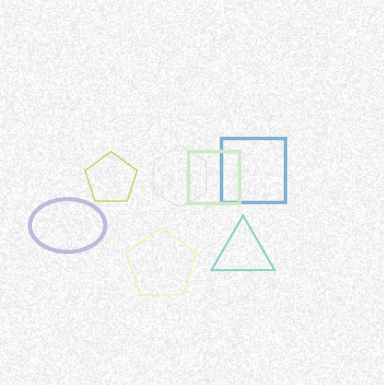[{"shape": "triangle", "thickness": 1.5, "radius": 0.47, "center": [0.631, 0.346]}, {"shape": "oval", "thickness": 3, "radius": 0.49, "center": [0.176, 0.414]}, {"shape": "square", "thickness": 2.5, "radius": 0.41, "center": [0.657, 0.558]}, {"shape": "pentagon", "thickness": 1, "radius": 0.36, "center": [0.289, 0.535]}, {"shape": "hexagon", "thickness": 0.5, "radius": 0.4, "center": [0.467, 0.541]}, {"shape": "square", "thickness": 2.5, "radius": 0.33, "center": [0.555, 0.54]}, {"shape": "pentagon", "thickness": 0.5, "radius": 0.48, "center": [0.419, 0.312]}]